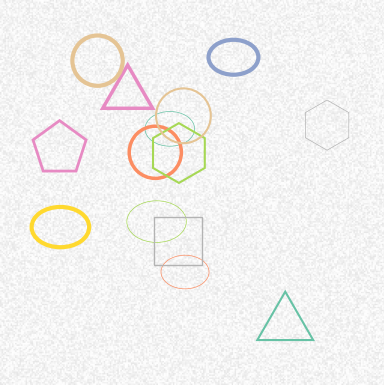[{"shape": "triangle", "thickness": 1.5, "radius": 0.42, "center": [0.741, 0.159]}, {"shape": "oval", "thickness": 0.5, "radius": 0.32, "center": [0.441, 0.665]}, {"shape": "oval", "thickness": 0.5, "radius": 0.31, "center": [0.481, 0.293]}, {"shape": "circle", "thickness": 2.5, "radius": 0.34, "center": [0.403, 0.604]}, {"shape": "oval", "thickness": 3, "radius": 0.32, "center": [0.606, 0.851]}, {"shape": "pentagon", "thickness": 2, "radius": 0.36, "center": [0.155, 0.614]}, {"shape": "triangle", "thickness": 2.5, "radius": 0.37, "center": [0.332, 0.756]}, {"shape": "hexagon", "thickness": 1.5, "radius": 0.39, "center": [0.465, 0.603]}, {"shape": "oval", "thickness": 0.5, "radius": 0.39, "center": [0.407, 0.424]}, {"shape": "oval", "thickness": 3, "radius": 0.37, "center": [0.157, 0.41]}, {"shape": "circle", "thickness": 3, "radius": 0.33, "center": [0.253, 0.842]}, {"shape": "circle", "thickness": 1.5, "radius": 0.36, "center": [0.476, 0.699]}, {"shape": "square", "thickness": 1, "radius": 0.31, "center": [0.461, 0.375]}, {"shape": "hexagon", "thickness": 0.5, "radius": 0.33, "center": [0.85, 0.675]}]